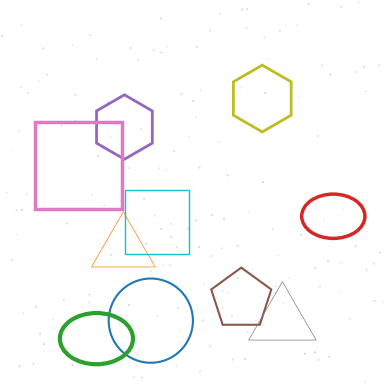[{"shape": "circle", "thickness": 1.5, "radius": 0.55, "center": [0.392, 0.167]}, {"shape": "triangle", "thickness": 0.5, "radius": 0.48, "center": [0.32, 0.354]}, {"shape": "oval", "thickness": 3, "radius": 0.47, "center": [0.25, 0.12]}, {"shape": "oval", "thickness": 2.5, "radius": 0.41, "center": [0.866, 0.438]}, {"shape": "hexagon", "thickness": 2, "radius": 0.42, "center": [0.323, 0.67]}, {"shape": "pentagon", "thickness": 1.5, "radius": 0.41, "center": [0.627, 0.223]}, {"shape": "square", "thickness": 2.5, "radius": 0.57, "center": [0.204, 0.569]}, {"shape": "triangle", "thickness": 0.5, "radius": 0.51, "center": [0.733, 0.167]}, {"shape": "hexagon", "thickness": 2, "radius": 0.43, "center": [0.681, 0.744]}, {"shape": "square", "thickness": 1, "radius": 0.42, "center": [0.407, 0.423]}]